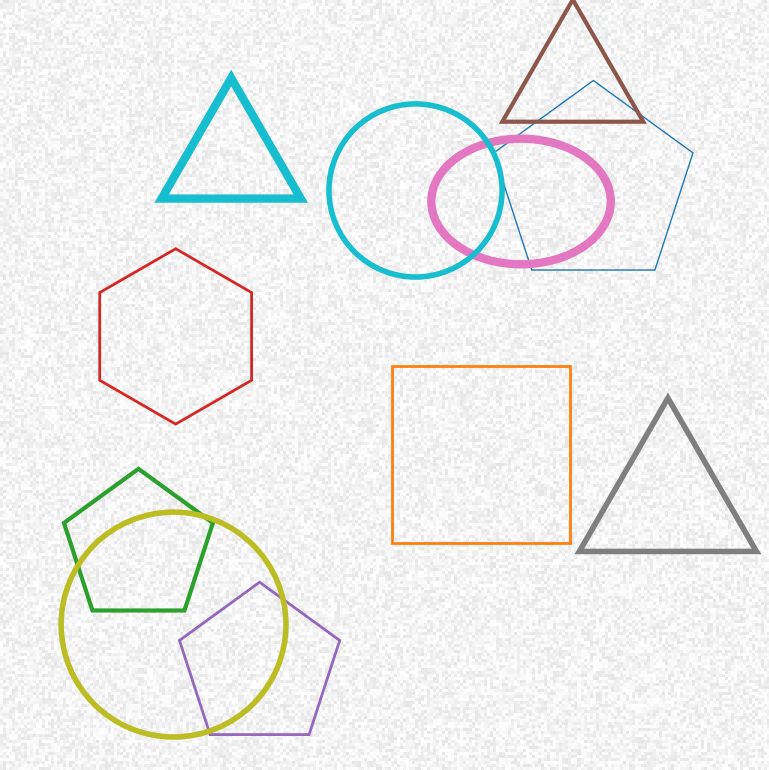[{"shape": "pentagon", "thickness": 0.5, "radius": 0.68, "center": [0.771, 0.759]}, {"shape": "square", "thickness": 1, "radius": 0.58, "center": [0.625, 0.41]}, {"shape": "pentagon", "thickness": 1.5, "radius": 0.51, "center": [0.18, 0.289]}, {"shape": "hexagon", "thickness": 1, "radius": 0.57, "center": [0.228, 0.563]}, {"shape": "pentagon", "thickness": 1, "radius": 0.55, "center": [0.337, 0.134]}, {"shape": "triangle", "thickness": 1.5, "radius": 0.53, "center": [0.744, 0.895]}, {"shape": "oval", "thickness": 3, "radius": 0.58, "center": [0.677, 0.738]}, {"shape": "triangle", "thickness": 2, "radius": 0.66, "center": [0.867, 0.35]}, {"shape": "circle", "thickness": 2, "radius": 0.73, "center": [0.225, 0.189]}, {"shape": "triangle", "thickness": 3, "radius": 0.52, "center": [0.3, 0.794]}, {"shape": "circle", "thickness": 2, "radius": 0.56, "center": [0.54, 0.753]}]